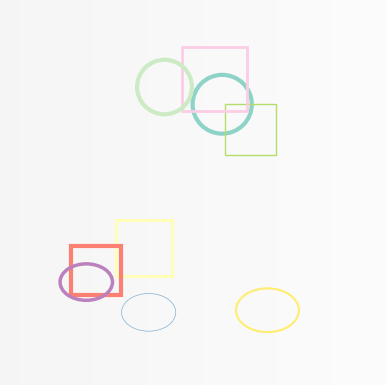[{"shape": "circle", "thickness": 3, "radius": 0.38, "center": [0.573, 0.729]}, {"shape": "square", "thickness": 2, "radius": 0.37, "center": [0.372, 0.356]}, {"shape": "square", "thickness": 3, "radius": 0.32, "center": [0.248, 0.296]}, {"shape": "oval", "thickness": 0.5, "radius": 0.35, "center": [0.384, 0.189]}, {"shape": "square", "thickness": 1, "radius": 0.33, "center": [0.647, 0.664]}, {"shape": "square", "thickness": 2, "radius": 0.42, "center": [0.554, 0.795]}, {"shape": "oval", "thickness": 2.5, "radius": 0.34, "center": [0.223, 0.267]}, {"shape": "circle", "thickness": 3, "radius": 0.35, "center": [0.425, 0.774]}, {"shape": "oval", "thickness": 1.5, "radius": 0.41, "center": [0.69, 0.194]}]